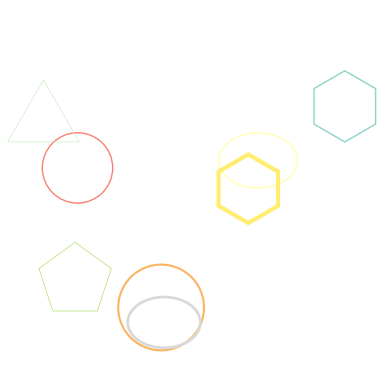[{"shape": "hexagon", "thickness": 1, "radius": 0.46, "center": [0.896, 0.724]}, {"shape": "oval", "thickness": 1, "radius": 0.51, "center": [0.67, 0.583]}, {"shape": "circle", "thickness": 1, "radius": 0.46, "center": [0.201, 0.564]}, {"shape": "circle", "thickness": 1.5, "radius": 0.56, "center": [0.419, 0.201]}, {"shape": "pentagon", "thickness": 0.5, "radius": 0.49, "center": [0.195, 0.272]}, {"shape": "oval", "thickness": 2, "radius": 0.47, "center": [0.426, 0.162]}, {"shape": "triangle", "thickness": 0.5, "radius": 0.54, "center": [0.113, 0.685]}, {"shape": "hexagon", "thickness": 3, "radius": 0.45, "center": [0.645, 0.51]}]